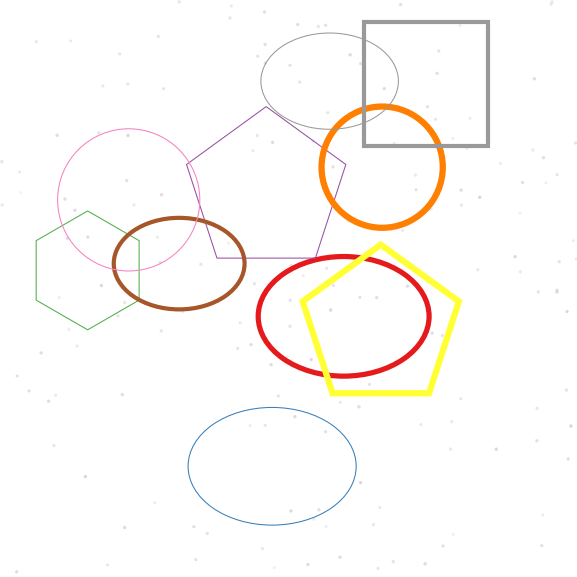[{"shape": "oval", "thickness": 2.5, "radius": 0.74, "center": [0.595, 0.451]}, {"shape": "oval", "thickness": 0.5, "radius": 0.73, "center": [0.471, 0.192]}, {"shape": "hexagon", "thickness": 0.5, "radius": 0.51, "center": [0.152, 0.531]}, {"shape": "pentagon", "thickness": 0.5, "radius": 0.73, "center": [0.461, 0.67]}, {"shape": "circle", "thickness": 3, "radius": 0.52, "center": [0.662, 0.71]}, {"shape": "pentagon", "thickness": 3, "radius": 0.71, "center": [0.659, 0.433]}, {"shape": "oval", "thickness": 2, "radius": 0.57, "center": [0.31, 0.543]}, {"shape": "circle", "thickness": 0.5, "radius": 0.62, "center": [0.223, 0.653]}, {"shape": "square", "thickness": 2, "radius": 0.54, "center": [0.737, 0.854]}, {"shape": "oval", "thickness": 0.5, "radius": 0.6, "center": [0.571, 0.859]}]